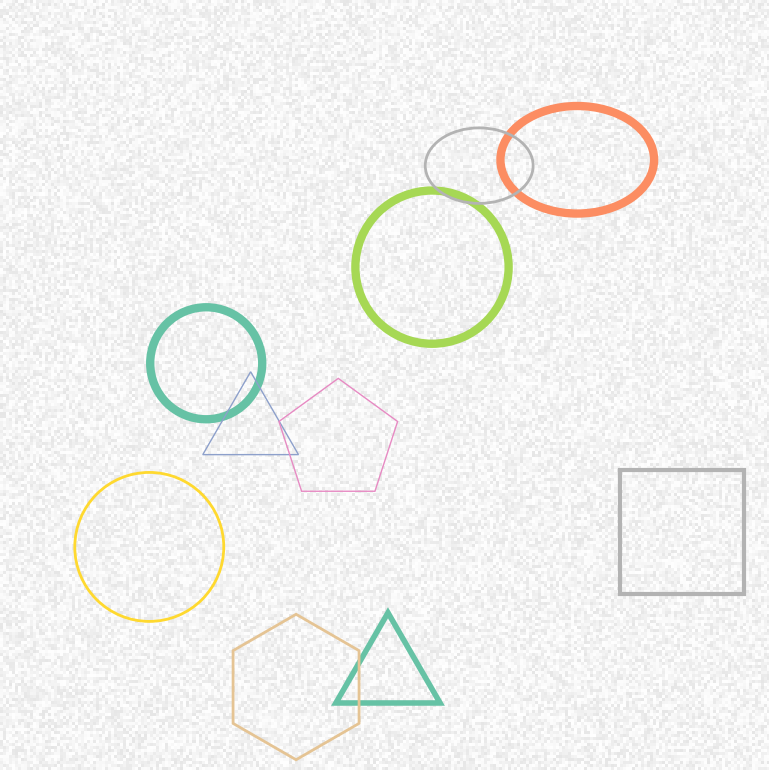[{"shape": "circle", "thickness": 3, "radius": 0.36, "center": [0.268, 0.528]}, {"shape": "triangle", "thickness": 2, "radius": 0.39, "center": [0.504, 0.126]}, {"shape": "oval", "thickness": 3, "radius": 0.5, "center": [0.75, 0.792]}, {"shape": "triangle", "thickness": 0.5, "radius": 0.36, "center": [0.325, 0.445]}, {"shape": "pentagon", "thickness": 0.5, "radius": 0.41, "center": [0.439, 0.428]}, {"shape": "circle", "thickness": 3, "radius": 0.5, "center": [0.561, 0.653]}, {"shape": "circle", "thickness": 1, "radius": 0.48, "center": [0.194, 0.29]}, {"shape": "hexagon", "thickness": 1, "radius": 0.47, "center": [0.385, 0.108]}, {"shape": "square", "thickness": 1.5, "radius": 0.4, "center": [0.885, 0.309]}, {"shape": "oval", "thickness": 1, "radius": 0.35, "center": [0.622, 0.785]}]